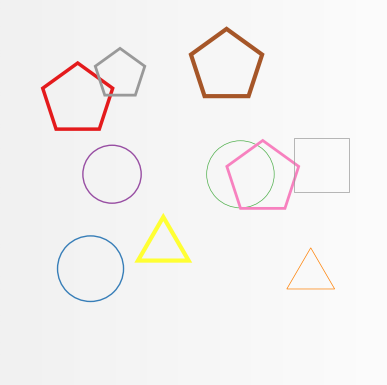[{"shape": "pentagon", "thickness": 2.5, "radius": 0.47, "center": [0.201, 0.741]}, {"shape": "circle", "thickness": 1, "radius": 0.43, "center": [0.234, 0.302]}, {"shape": "circle", "thickness": 0.5, "radius": 0.44, "center": [0.62, 0.547]}, {"shape": "circle", "thickness": 1, "radius": 0.38, "center": [0.289, 0.547]}, {"shape": "triangle", "thickness": 0.5, "radius": 0.36, "center": [0.802, 0.285]}, {"shape": "triangle", "thickness": 3, "radius": 0.38, "center": [0.421, 0.361]}, {"shape": "pentagon", "thickness": 3, "radius": 0.48, "center": [0.585, 0.828]}, {"shape": "pentagon", "thickness": 2, "radius": 0.49, "center": [0.678, 0.538]}, {"shape": "square", "thickness": 0.5, "radius": 0.35, "center": [0.83, 0.573]}, {"shape": "pentagon", "thickness": 2, "radius": 0.34, "center": [0.31, 0.807]}]